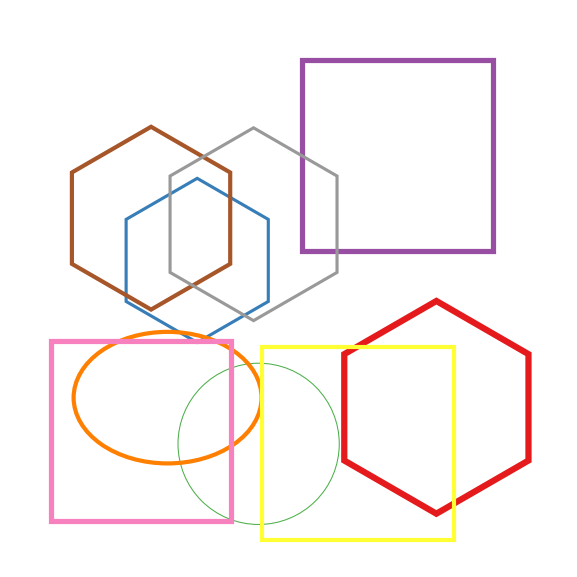[{"shape": "hexagon", "thickness": 3, "radius": 0.92, "center": [0.756, 0.294]}, {"shape": "hexagon", "thickness": 1.5, "radius": 0.71, "center": [0.341, 0.548]}, {"shape": "circle", "thickness": 0.5, "radius": 0.7, "center": [0.448, 0.231]}, {"shape": "square", "thickness": 2.5, "radius": 0.83, "center": [0.689, 0.73]}, {"shape": "oval", "thickness": 2, "radius": 0.81, "center": [0.29, 0.311]}, {"shape": "square", "thickness": 2, "radius": 0.83, "center": [0.62, 0.231]}, {"shape": "hexagon", "thickness": 2, "radius": 0.79, "center": [0.262, 0.621]}, {"shape": "square", "thickness": 2.5, "radius": 0.78, "center": [0.244, 0.253]}, {"shape": "hexagon", "thickness": 1.5, "radius": 0.83, "center": [0.439, 0.611]}]